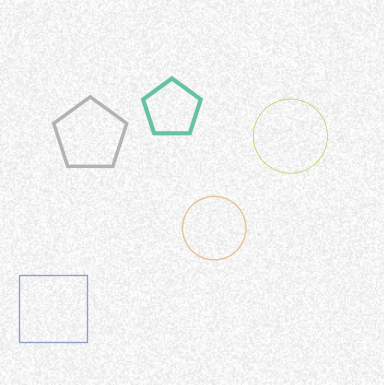[{"shape": "pentagon", "thickness": 3, "radius": 0.39, "center": [0.447, 0.717]}, {"shape": "square", "thickness": 1, "radius": 0.44, "center": [0.138, 0.199]}, {"shape": "circle", "thickness": 0.5, "radius": 0.48, "center": [0.754, 0.646]}, {"shape": "circle", "thickness": 1, "radius": 0.41, "center": [0.556, 0.408]}, {"shape": "pentagon", "thickness": 2.5, "radius": 0.5, "center": [0.234, 0.649]}]